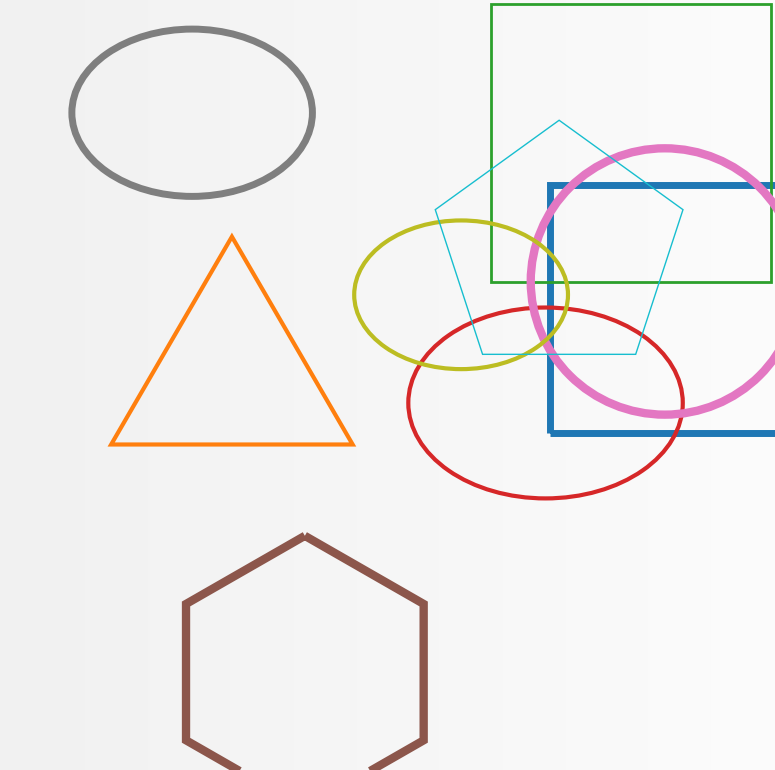[{"shape": "square", "thickness": 2.5, "radius": 0.81, "center": [0.871, 0.598]}, {"shape": "triangle", "thickness": 1.5, "radius": 0.9, "center": [0.299, 0.513]}, {"shape": "square", "thickness": 1, "radius": 0.9, "center": [0.815, 0.815]}, {"shape": "oval", "thickness": 1.5, "radius": 0.89, "center": [0.704, 0.477]}, {"shape": "hexagon", "thickness": 3, "radius": 0.89, "center": [0.393, 0.127]}, {"shape": "circle", "thickness": 3, "radius": 0.86, "center": [0.858, 0.634]}, {"shape": "oval", "thickness": 2.5, "radius": 0.78, "center": [0.248, 0.854]}, {"shape": "oval", "thickness": 1.5, "radius": 0.69, "center": [0.595, 0.617]}, {"shape": "pentagon", "thickness": 0.5, "radius": 0.84, "center": [0.721, 0.676]}]